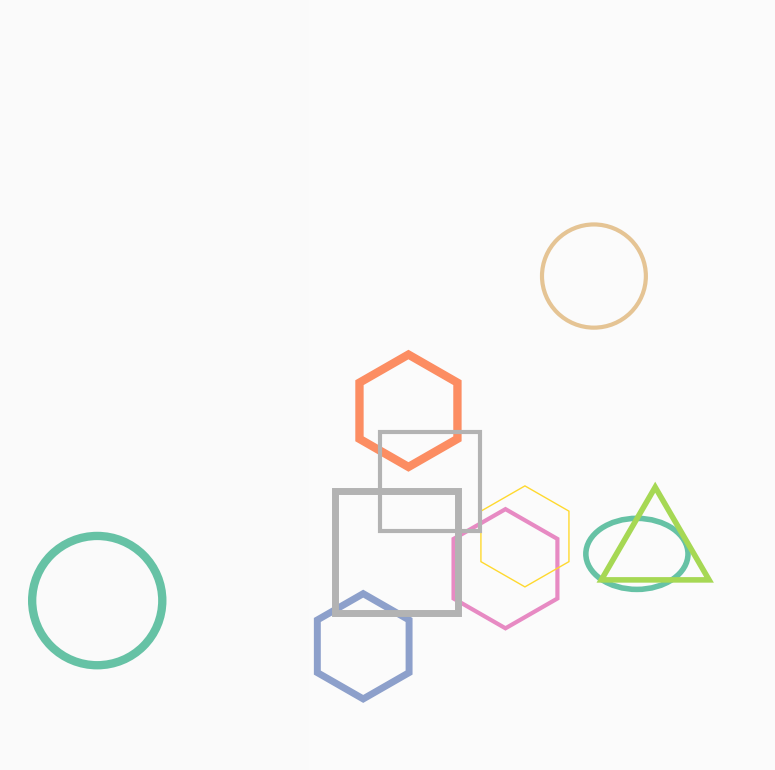[{"shape": "oval", "thickness": 2, "radius": 0.33, "center": [0.822, 0.281]}, {"shape": "circle", "thickness": 3, "radius": 0.42, "center": [0.125, 0.22]}, {"shape": "hexagon", "thickness": 3, "radius": 0.36, "center": [0.527, 0.467]}, {"shape": "hexagon", "thickness": 2.5, "radius": 0.34, "center": [0.469, 0.161]}, {"shape": "hexagon", "thickness": 1.5, "radius": 0.39, "center": [0.652, 0.261]}, {"shape": "triangle", "thickness": 2, "radius": 0.4, "center": [0.845, 0.287]}, {"shape": "hexagon", "thickness": 0.5, "radius": 0.33, "center": [0.677, 0.303]}, {"shape": "circle", "thickness": 1.5, "radius": 0.34, "center": [0.766, 0.641]}, {"shape": "square", "thickness": 1.5, "radius": 0.32, "center": [0.555, 0.375]}, {"shape": "square", "thickness": 2.5, "radius": 0.4, "center": [0.511, 0.283]}]